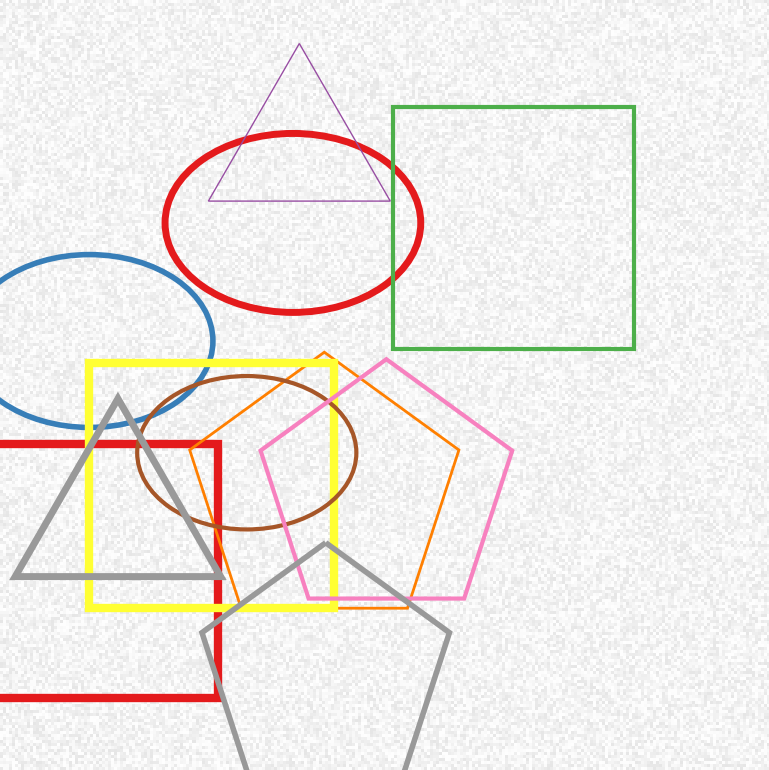[{"shape": "square", "thickness": 3, "radius": 0.82, "center": [0.118, 0.259]}, {"shape": "oval", "thickness": 2.5, "radius": 0.83, "center": [0.38, 0.71]}, {"shape": "oval", "thickness": 2, "radius": 0.8, "center": [0.116, 0.557]}, {"shape": "square", "thickness": 1.5, "radius": 0.78, "center": [0.667, 0.704]}, {"shape": "triangle", "thickness": 0.5, "radius": 0.68, "center": [0.389, 0.807]}, {"shape": "pentagon", "thickness": 1, "radius": 0.92, "center": [0.421, 0.359]}, {"shape": "square", "thickness": 3, "radius": 0.8, "center": [0.275, 0.37]}, {"shape": "oval", "thickness": 1.5, "radius": 0.71, "center": [0.32, 0.412]}, {"shape": "pentagon", "thickness": 1.5, "radius": 0.86, "center": [0.502, 0.362]}, {"shape": "pentagon", "thickness": 2, "radius": 0.84, "center": [0.423, 0.126]}, {"shape": "triangle", "thickness": 2.5, "radius": 0.77, "center": [0.153, 0.328]}]